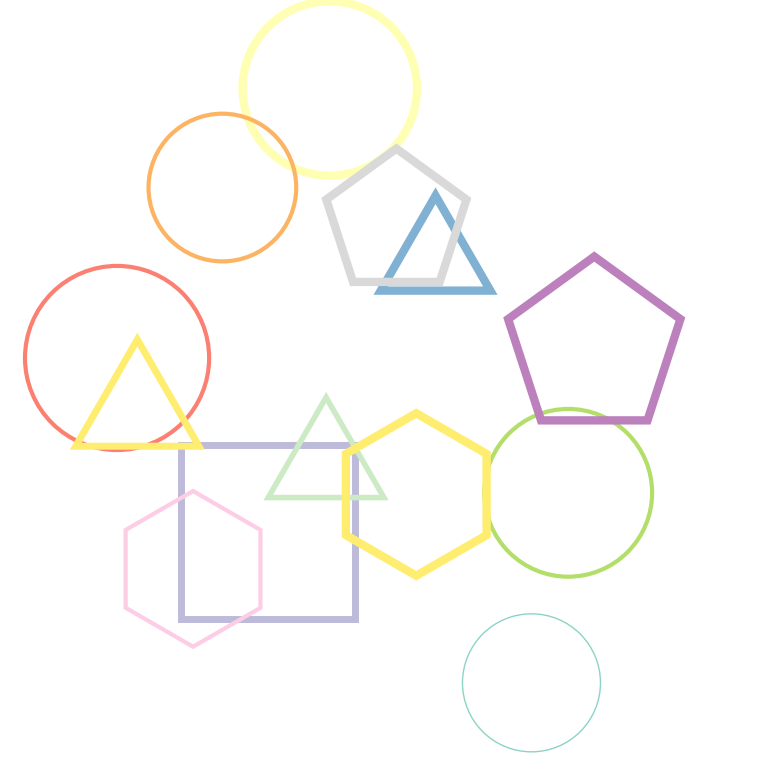[{"shape": "circle", "thickness": 0.5, "radius": 0.45, "center": [0.69, 0.113]}, {"shape": "circle", "thickness": 3, "radius": 0.57, "center": [0.428, 0.885]}, {"shape": "square", "thickness": 2.5, "radius": 0.57, "center": [0.348, 0.309]}, {"shape": "circle", "thickness": 1.5, "radius": 0.6, "center": [0.152, 0.535]}, {"shape": "triangle", "thickness": 3, "radius": 0.41, "center": [0.566, 0.664]}, {"shape": "circle", "thickness": 1.5, "radius": 0.48, "center": [0.289, 0.756]}, {"shape": "circle", "thickness": 1.5, "radius": 0.54, "center": [0.738, 0.36]}, {"shape": "hexagon", "thickness": 1.5, "radius": 0.51, "center": [0.251, 0.261]}, {"shape": "pentagon", "thickness": 3, "radius": 0.48, "center": [0.515, 0.711]}, {"shape": "pentagon", "thickness": 3, "radius": 0.59, "center": [0.772, 0.549]}, {"shape": "triangle", "thickness": 2, "radius": 0.43, "center": [0.423, 0.397]}, {"shape": "hexagon", "thickness": 3, "radius": 0.53, "center": [0.541, 0.358]}, {"shape": "triangle", "thickness": 2.5, "radius": 0.46, "center": [0.178, 0.467]}]